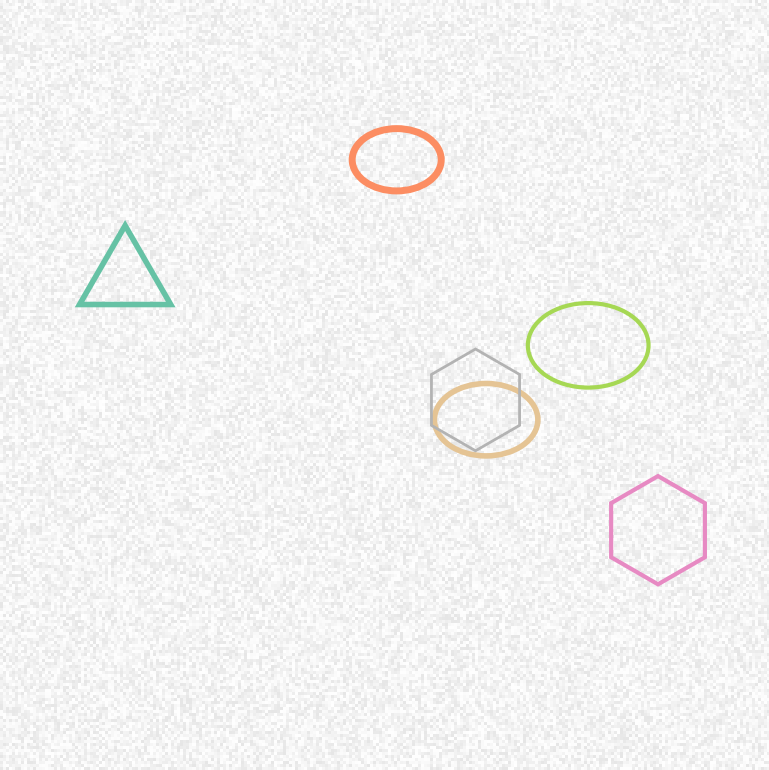[{"shape": "triangle", "thickness": 2, "radius": 0.34, "center": [0.163, 0.639]}, {"shape": "oval", "thickness": 2.5, "radius": 0.29, "center": [0.515, 0.793]}, {"shape": "hexagon", "thickness": 1.5, "radius": 0.35, "center": [0.855, 0.311]}, {"shape": "oval", "thickness": 1.5, "radius": 0.39, "center": [0.764, 0.552]}, {"shape": "oval", "thickness": 2, "radius": 0.34, "center": [0.631, 0.455]}, {"shape": "hexagon", "thickness": 1, "radius": 0.33, "center": [0.618, 0.481]}]